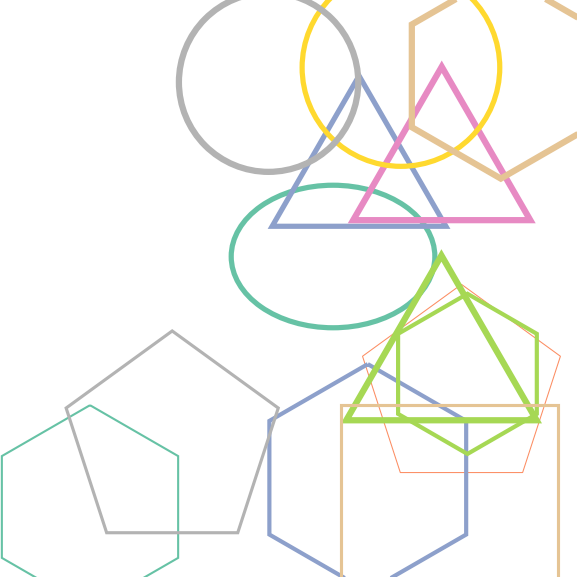[{"shape": "oval", "thickness": 2.5, "radius": 0.88, "center": [0.577, 0.555]}, {"shape": "hexagon", "thickness": 1, "radius": 0.88, "center": [0.156, 0.121]}, {"shape": "pentagon", "thickness": 0.5, "radius": 0.9, "center": [0.799, 0.327]}, {"shape": "triangle", "thickness": 2.5, "radius": 0.87, "center": [0.622, 0.694]}, {"shape": "hexagon", "thickness": 2, "radius": 0.98, "center": [0.637, 0.172]}, {"shape": "triangle", "thickness": 3, "radius": 0.89, "center": [0.765, 0.706]}, {"shape": "hexagon", "thickness": 2, "radius": 0.69, "center": [0.809, 0.352]}, {"shape": "triangle", "thickness": 3, "radius": 0.95, "center": [0.764, 0.367]}, {"shape": "circle", "thickness": 2.5, "radius": 0.86, "center": [0.694, 0.882]}, {"shape": "hexagon", "thickness": 3, "radius": 0.89, "center": [0.867, 0.868]}, {"shape": "square", "thickness": 1.5, "radius": 0.94, "center": [0.779, 0.11]}, {"shape": "pentagon", "thickness": 1.5, "radius": 0.97, "center": [0.298, 0.233]}, {"shape": "circle", "thickness": 3, "radius": 0.78, "center": [0.465, 0.857]}]